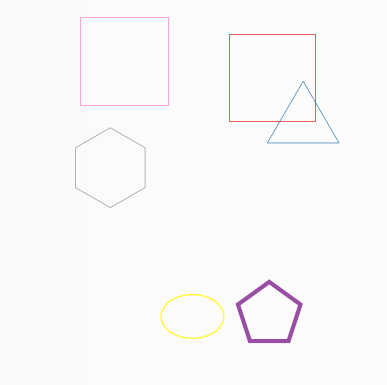[{"shape": "square", "thickness": 0.5, "radius": 0.56, "center": [0.702, 0.799]}, {"shape": "triangle", "thickness": 0.5, "radius": 0.53, "center": [0.782, 0.682]}, {"shape": "pentagon", "thickness": 3, "radius": 0.42, "center": [0.695, 0.183]}, {"shape": "oval", "thickness": 1, "radius": 0.41, "center": [0.497, 0.178]}, {"shape": "square", "thickness": 0.5, "radius": 0.57, "center": [0.321, 0.842]}, {"shape": "hexagon", "thickness": 0.5, "radius": 0.52, "center": [0.285, 0.564]}]